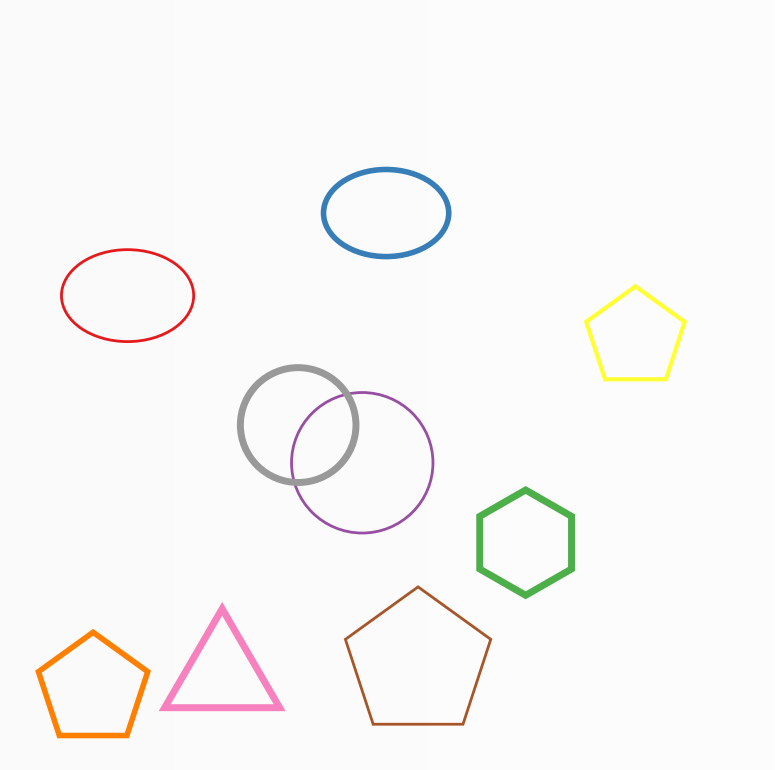[{"shape": "oval", "thickness": 1, "radius": 0.43, "center": [0.165, 0.616]}, {"shape": "oval", "thickness": 2, "radius": 0.4, "center": [0.498, 0.723]}, {"shape": "hexagon", "thickness": 2.5, "radius": 0.34, "center": [0.678, 0.295]}, {"shape": "circle", "thickness": 1, "radius": 0.46, "center": [0.467, 0.399]}, {"shape": "pentagon", "thickness": 2, "radius": 0.37, "center": [0.12, 0.105]}, {"shape": "pentagon", "thickness": 1.5, "radius": 0.33, "center": [0.82, 0.561]}, {"shape": "pentagon", "thickness": 1, "radius": 0.49, "center": [0.539, 0.139]}, {"shape": "triangle", "thickness": 2.5, "radius": 0.43, "center": [0.287, 0.124]}, {"shape": "circle", "thickness": 2.5, "radius": 0.37, "center": [0.385, 0.448]}]